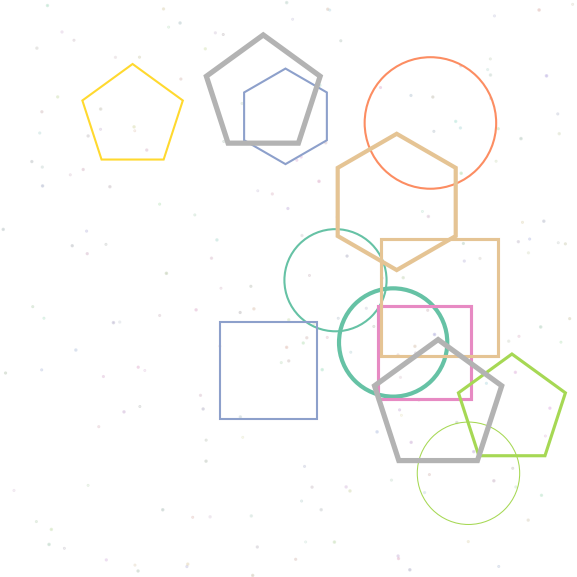[{"shape": "circle", "thickness": 1, "radius": 0.44, "center": [0.581, 0.514]}, {"shape": "circle", "thickness": 2, "radius": 0.47, "center": [0.681, 0.406]}, {"shape": "circle", "thickness": 1, "radius": 0.57, "center": [0.745, 0.786]}, {"shape": "hexagon", "thickness": 1, "radius": 0.41, "center": [0.494, 0.798]}, {"shape": "square", "thickness": 1, "radius": 0.42, "center": [0.465, 0.358]}, {"shape": "square", "thickness": 1.5, "radius": 0.4, "center": [0.735, 0.389]}, {"shape": "pentagon", "thickness": 1.5, "radius": 0.49, "center": [0.886, 0.289]}, {"shape": "circle", "thickness": 0.5, "radius": 0.44, "center": [0.811, 0.18]}, {"shape": "pentagon", "thickness": 1, "radius": 0.46, "center": [0.23, 0.797]}, {"shape": "hexagon", "thickness": 2, "radius": 0.59, "center": [0.687, 0.649]}, {"shape": "square", "thickness": 1.5, "radius": 0.51, "center": [0.761, 0.484]}, {"shape": "pentagon", "thickness": 2.5, "radius": 0.52, "center": [0.456, 0.835]}, {"shape": "pentagon", "thickness": 2.5, "radius": 0.58, "center": [0.759, 0.295]}]